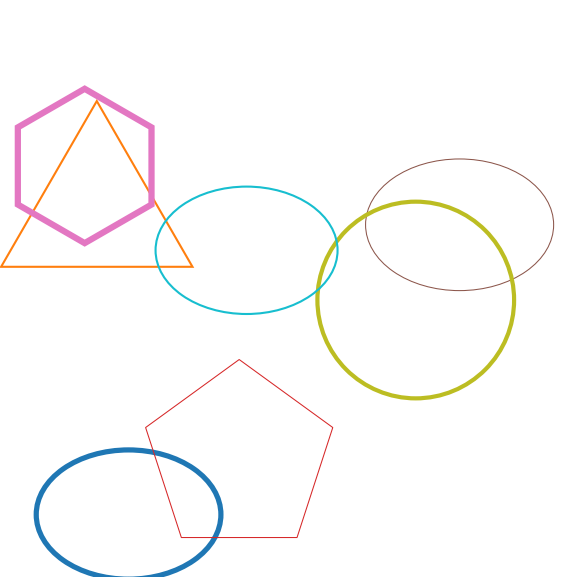[{"shape": "oval", "thickness": 2.5, "radius": 0.8, "center": [0.223, 0.108]}, {"shape": "triangle", "thickness": 1, "radius": 0.96, "center": [0.168, 0.633]}, {"shape": "pentagon", "thickness": 0.5, "radius": 0.85, "center": [0.414, 0.206]}, {"shape": "oval", "thickness": 0.5, "radius": 0.81, "center": [0.796, 0.61]}, {"shape": "hexagon", "thickness": 3, "radius": 0.67, "center": [0.147, 0.712]}, {"shape": "circle", "thickness": 2, "radius": 0.85, "center": [0.72, 0.48]}, {"shape": "oval", "thickness": 1, "radius": 0.79, "center": [0.427, 0.566]}]